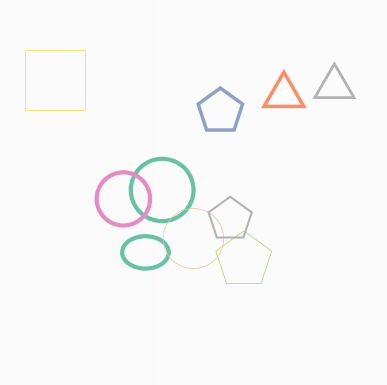[{"shape": "circle", "thickness": 3, "radius": 0.41, "center": [0.418, 0.507]}, {"shape": "oval", "thickness": 3, "radius": 0.3, "center": [0.375, 0.344]}, {"shape": "triangle", "thickness": 2.5, "radius": 0.3, "center": [0.733, 0.753]}, {"shape": "pentagon", "thickness": 2.5, "radius": 0.3, "center": [0.569, 0.711]}, {"shape": "circle", "thickness": 3, "radius": 0.35, "center": [0.318, 0.483]}, {"shape": "pentagon", "thickness": 0.5, "radius": 0.38, "center": [0.629, 0.325]}, {"shape": "square", "thickness": 0.5, "radius": 0.39, "center": [0.141, 0.793]}, {"shape": "circle", "thickness": 0.5, "radius": 0.39, "center": [0.499, 0.381]}, {"shape": "pentagon", "thickness": 1.5, "radius": 0.29, "center": [0.594, 0.43]}, {"shape": "triangle", "thickness": 2, "radius": 0.29, "center": [0.863, 0.776]}]